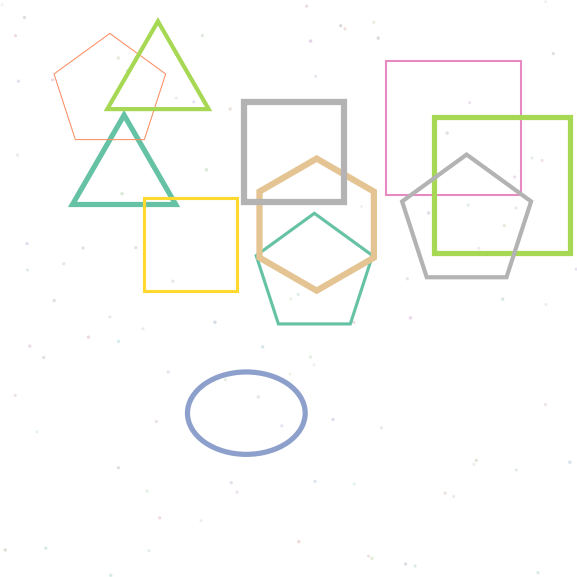[{"shape": "triangle", "thickness": 2.5, "radius": 0.52, "center": [0.215, 0.697]}, {"shape": "pentagon", "thickness": 1.5, "radius": 0.53, "center": [0.544, 0.524]}, {"shape": "pentagon", "thickness": 0.5, "radius": 0.51, "center": [0.19, 0.84]}, {"shape": "oval", "thickness": 2.5, "radius": 0.51, "center": [0.427, 0.284]}, {"shape": "square", "thickness": 1, "radius": 0.58, "center": [0.786, 0.777]}, {"shape": "square", "thickness": 2.5, "radius": 0.59, "center": [0.869, 0.679]}, {"shape": "triangle", "thickness": 2, "radius": 0.51, "center": [0.273, 0.861]}, {"shape": "square", "thickness": 1.5, "radius": 0.41, "center": [0.33, 0.576]}, {"shape": "hexagon", "thickness": 3, "radius": 0.57, "center": [0.548, 0.61]}, {"shape": "pentagon", "thickness": 2, "radius": 0.59, "center": [0.808, 0.614]}, {"shape": "square", "thickness": 3, "radius": 0.43, "center": [0.509, 0.736]}]